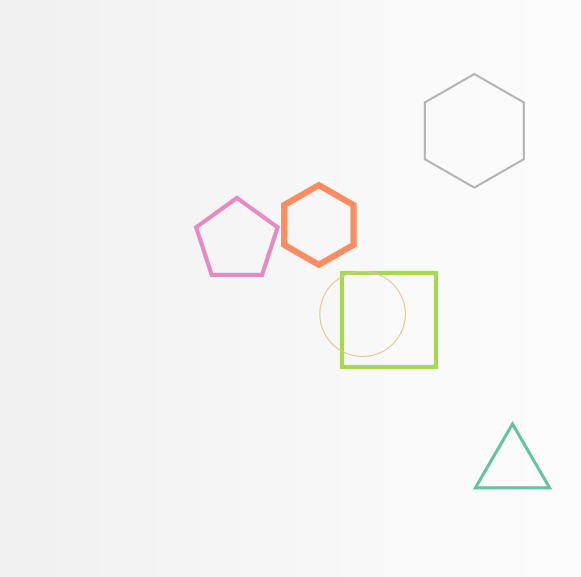[{"shape": "triangle", "thickness": 1.5, "radius": 0.37, "center": [0.882, 0.191]}, {"shape": "hexagon", "thickness": 3, "radius": 0.34, "center": [0.549, 0.61]}, {"shape": "pentagon", "thickness": 2, "radius": 0.37, "center": [0.408, 0.583]}, {"shape": "square", "thickness": 2, "radius": 0.4, "center": [0.669, 0.445]}, {"shape": "circle", "thickness": 0.5, "radius": 0.37, "center": [0.624, 0.455]}, {"shape": "hexagon", "thickness": 1, "radius": 0.49, "center": [0.816, 0.773]}]